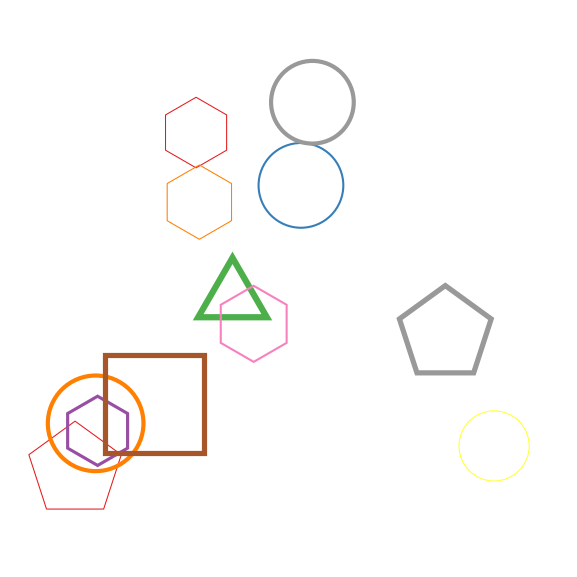[{"shape": "pentagon", "thickness": 0.5, "radius": 0.42, "center": [0.13, 0.186]}, {"shape": "hexagon", "thickness": 0.5, "radius": 0.31, "center": [0.34, 0.77]}, {"shape": "circle", "thickness": 1, "radius": 0.37, "center": [0.521, 0.678]}, {"shape": "triangle", "thickness": 3, "radius": 0.34, "center": [0.403, 0.484]}, {"shape": "hexagon", "thickness": 1.5, "radius": 0.3, "center": [0.169, 0.253]}, {"shape": "circle", "thickness": 2, "radius": 0.41, "center": [0.166, 0.266]}, {"shape": "hexagon", "thickness": 0.5, "radius": 0.32, "center": [0.345, 0.649]}, {"shape": "circle", "thickness": 0.5, "radius": 0.3, "center": [0.856, 0.227]}, {"shape": "square", "thickness": 2.5, "radius": 0.43, "center": [0.267, 0.3]}, {"shape": "hexagon", "thickness": 1, "radius": 0.33, "center": [0.439, 0.438]}, {"shape": "circle", "thickness": 2, "radius": 0.36, "center": [0.541, 0.822]}, {"shape": "pentagon", "thickness": 2.5, "radius": 0.42, "center": [0.771, 0.421]}]